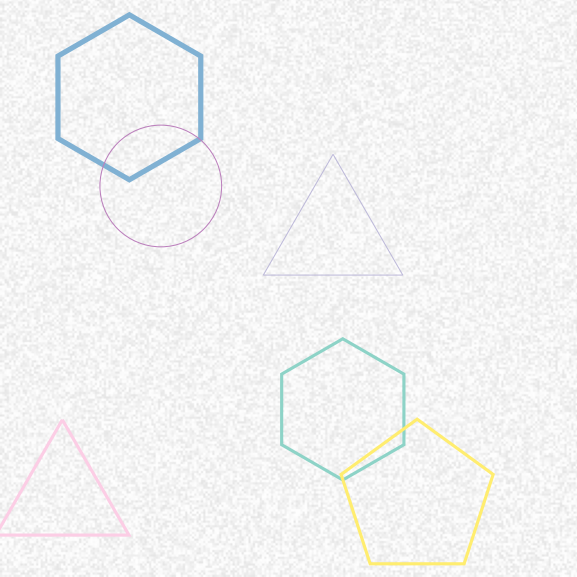[{"shape": "hexagon", "thickness": 1.5, "radius": 0.61, "center": [0.594, 0.29]}, {"shape": "triangle", "thickness": 0.5, "radius": 0.7, "center": [0.577, 0.593]}, {"shape": "hexagon", "thickness": 2.5, "radius": 0.71, "center": [0.224, 0.831]}, {"shape": "triangle", "thickness": 1.5, "radius": 0.67, "center": [0.108, 0.139]}, {"shape": "circle", "thickness": 0.5, "radius": 0.53, "center": [0.278, 0.677]}, {"shape": "pentagon", "thickness": 1.5, "radius": 0.69, "center": [0.722, 0.135]}]